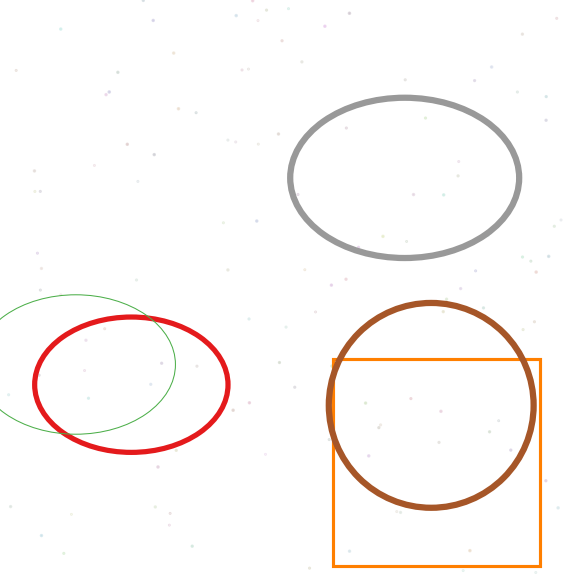[{"shape": "oval", "thickness": 2.5, "radius": 0.84, "center": [0.227, 0.333]}, {"shape": "oval", "thickness": 0.5, "radius": 0.86, "center": [0.131, 0.368]}, {"shape": "square", "thickness": 1.5, "radius": 0.9, "center": [0.755, 0.198]}, {"shape": "circle", "thickness": 3, "radius": 0.89, "center": [0.747, 0.297]}, {"shape": "oval", "thickness": 3, "radius": 0.99, "center": [0.701, 0.691]}]